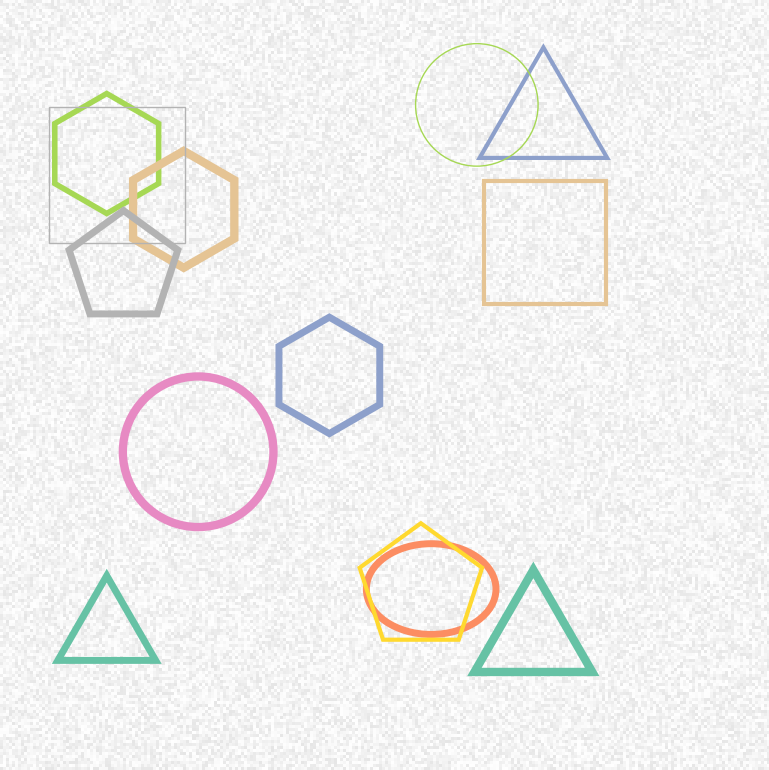[{"shape": "triangle", "thickness": 2.5, "radius": 0.37, "center": [0.139, 0.179]}, {"shape": "triangle", "thickness": 3, "radius": 0.44, "center": [0.693, 0.172]}, {"shape": "oval", "thickness": 2.5, "radius": 0.42, "center": [0.56, 0.235]}, {"shape": "hexagon", "thickness": 2.5, "radius": 0.38, "center": [0.428, 0.512]}, {"shape": "triangle", "thickness": 1.5, "radius": 0.48, "center": [0.706, 0.843]}, {"shape": "circle", "thickness": 3, "radius": 0.49, "center": [0.257, 0.413]}, {"shape": "hexagon", "thickness": 2, "radius": 0.39, "center": [0.139, 0.801]}, {"shape": "circle", "thickness": 0.5, "radius": 0.4, "center": [0.619, 0.864]}, {"shape": "pentagon", "thickness": 1.5, "radius": 0.42, "center": [0.547, 0.237]}, {"shape": "hexagon", "thickness": 3, "radius": 0.38, "center": [0.239, 0.728]}, {"shape": "square", "thickness": 1.5, "radius": 0.4, "center": [0.708, 0.685]}, {"shape": "square", "thickness": 0.5, "radius": 0.44, "center": [0.152, 0.772]}, {"shape": "pentagon", "thickness": 2.5, "radius": 0.37, "center": [0.16, 0.652]}]